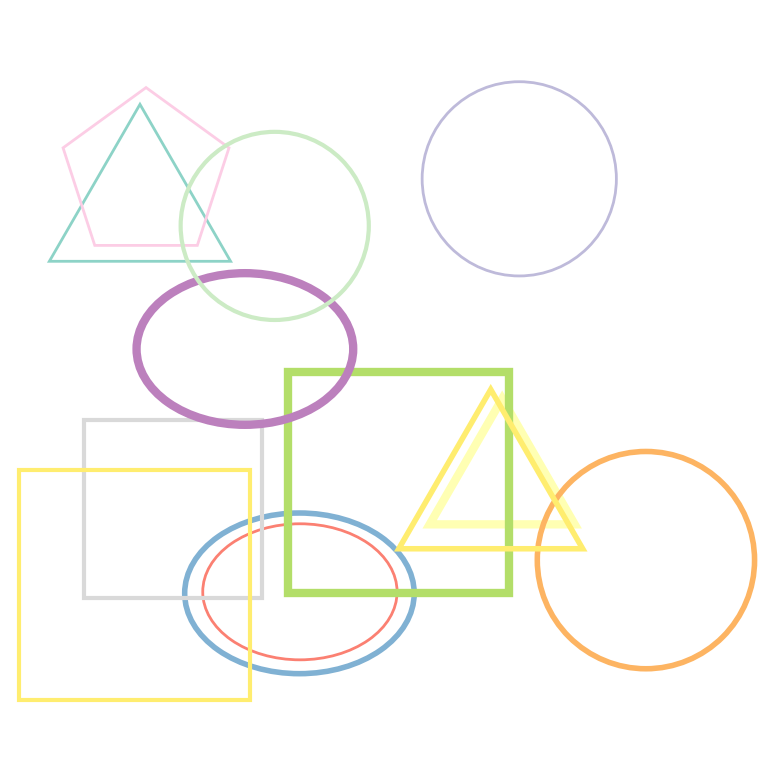[{"shape": "triangle", "thickness": 1, "radius": 0.68, "center": [0.182, 0.729]}, {"shape": "triangle", "thickness": 3, "radius": 0.54, "center": [0.652, 0.373]}, {"shape": "circle", "thickness": 1, "radius": 0.63, "center": [0.674, 0.768]}, {"shape": "oval", "thickness": 1, "radius": 0.63, "center": [0.39, 0.231]}, {"shape": "oval", "thickness": 2, "radius": 0.75, "center": [0.389, 0.229]}, {"shape": "circle", "thickness": 2, "radius": 0.71, "center": [0.839, 0.273]}, {"shape": "square", "thickness": 3, "radius": 0.72, "center": [0.517, 0.374]}, {"shape": "pentagon", "thickness": 1, "radius": 0.57, "center": [0.19, 0.773]}, {"shape": "square", "thickness": 1.5, "radius": 0.58, "center": [0.225, 0.339]}, {"shape": "oval", "thickness": 3, "radius": 0.7, "center": [0.318, 0.547]}, {"shape": "circle", "thickness": 1.5, "radius": 0.61, "center": [0.357, 0.707]}, {"shape": "triangle", "thickness": 2, "radius": 0.69, "center": [0.637, 0.356]}, {"shape": "square", "thickness": 1.5, "radius": 0.75, "center": [0.175, 0.241]}]